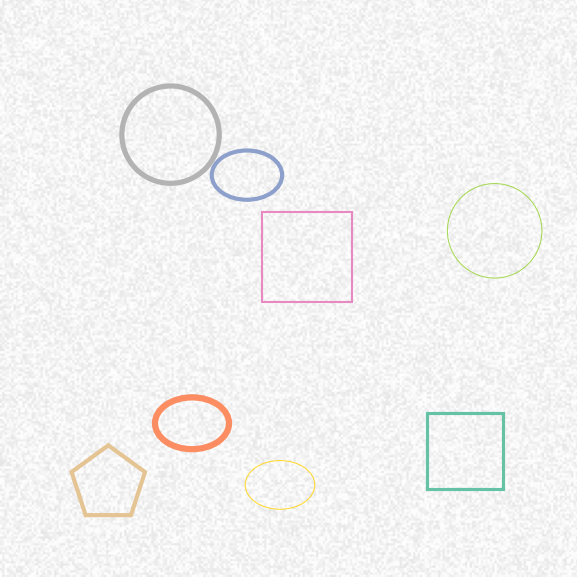[{"shape": "square", "thickness": 1.5, "radius": 0.33, "center": [0.805, 0.219]}, {"shape": "oval", "thickness": 3, "radius": 0.32, "center": [0.332, 0.266]}, {"shape": "oval", "thickness": 2, "radius": 0.3, "center": [0.428, 0.696]}, {"shape": "square", "thickness": 1, "radius": 0.39, "center": [0.532, 0.554]}, {"shape": "circle", "thickness": 0.5, "radius": 0.41, "center": [0.857, 0.599]}, {"shape": "oval", "thickness": 0.5, "radius": 0.3, "center": [0.485, 0.159]}, {"shape": "pentagon", "thickness": 2, "radius": 0.33, "center": [0.188, 0.161]}, {"shape": "circle", "thickness": 2.5, "radius": 0.42, "center": [0.295, 0.766]}]